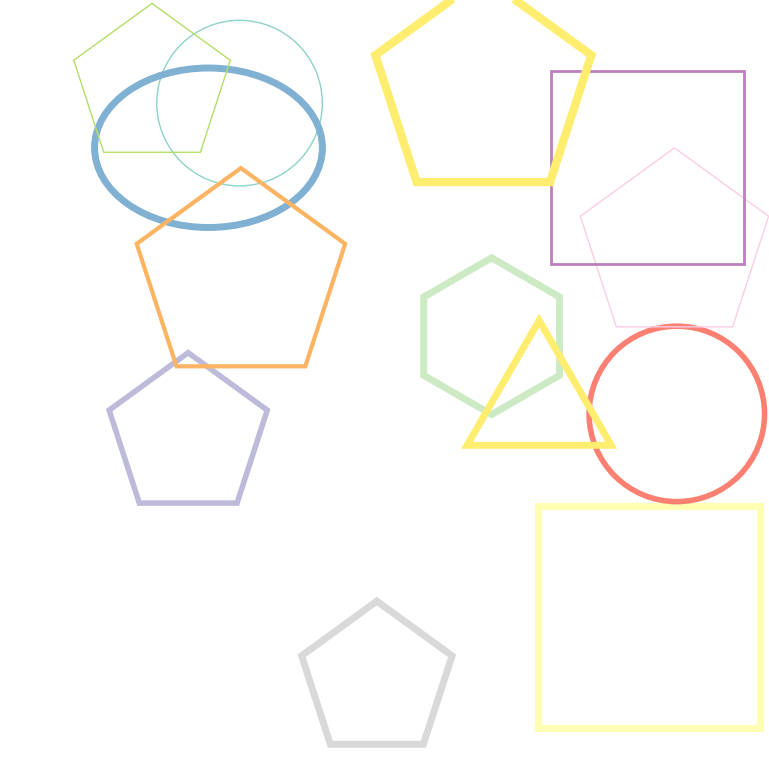[{"shape": "circle", "thickness": 0.5, "radius": 0.54, "center": [0.311, 0.866]}, {"shape": "square", "thickness": 2.5, "radius": 0.72, "center": [0.843, 0.199]}, {"shape": "pentagon", "thickness": 2, "radius": 0.54, "center": [0.244, 0.434]}, {"shape": "circle", "thickness": 2, "radius": 0.57, "center": [0.879, 0.462]}, {"shape": "oval", "thickness": 2.5, "radius": 0.74, "center": [0.271, 0.808]}, {"shape": "pentagon", "thickness": 1.5, "radius": 0.71, "center": [0.313, 0.639]}, {"shape": "pentagon", "thickness": 0.5, "radius": 0.53, "center": [0.197, 0.889]}, {"shape": "pentagon", "thickness": 0.5, "radius": 0.64, "center": [0.876, 0.679]}, {"shape": "pentagon", "thickness": 2.5, "radius": 0.51, "center": [0.489, 0.117]}, {"shape": "square", "thickness": 1, "radius": 0.63, "center": [0.841, 0.783]}, {"shape": "hexagon", "thickness": 2.5, "radius": 0.51, "center": [0.638, 0.563]}, {"shape": "triangle", "thickness": 2.5, "radius": 0.54, "center": [0.7, 0.476]}, {"shape": "pentagon", "thickness": 3, "radius": 0.74, "center": [0.628, 0.883]}]